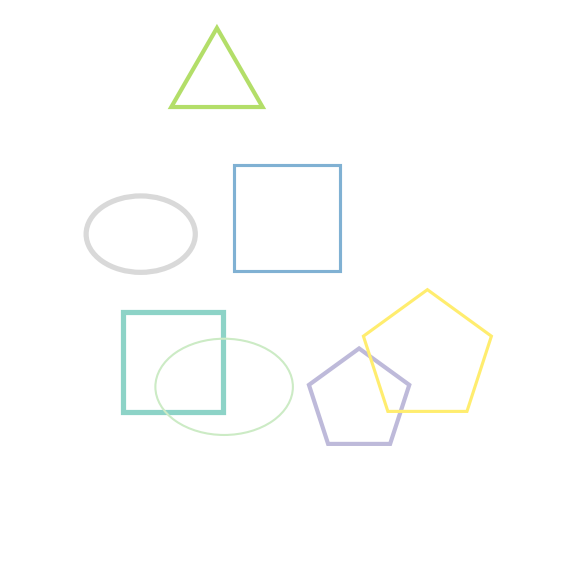[{"shape": "square", "thickness": 2.5, "radius": 0.43, "center": [0.299, 0.372]}, {"shape": "pentagon", "thickness": 2, "radius": 0.46, "center": [0.622, 0.304]}, {"shape": "square", "thickness": 1.5, "radius": 0.46, "center": [0.497, 0.622]}, {"shape": "triangle", "thickness": 2, "radius": 0.46, "center": [0.376, 0.859]}, {"shape": "oval", "thickness": 2.5, "radius": 0.47, "center": [0.244, 0.594]}, {"shape": "oval", "thickness": 1, "radius": 0.6, "center": [0.388, 0.329]}, {"shape": "pentagon", "thickness": 1.5, "radius": 0.58, "center": [0.74, 0.381]}]